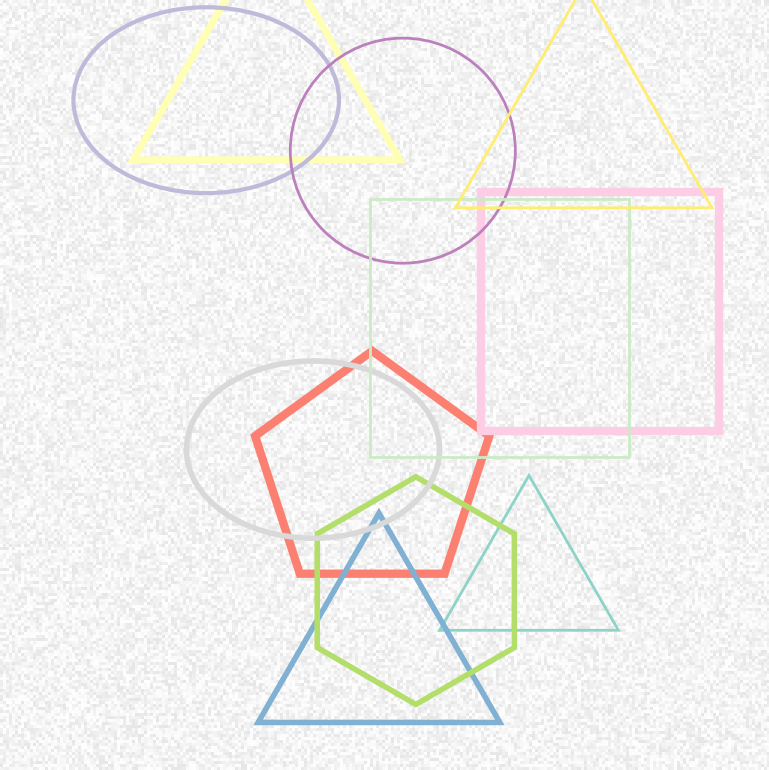[{"shape": "triangle", "thickness": 1, "radius": 0.67, "center": [0.687, 0.248]}, {"shape": "triangle", "thickness": 2.5, "radius": 1.0, "center": [0.346, 0.892]}, {"shape": "oval", "thickness": 1.5, "radius": 0.86, "center": [0.268, 0.87]}, {"shape": "pentagon", "thickness": 3, "radius": 0.8, "center": [0.483, 0.384]}, {"shape": "triangle", "thickness": 2, "radius": 0.91, "center": [0.492, 0.152]}, {"shape": "hexagon", "thickness": 2, "radius": 0.74, "center": [0.54, 0.233]}, {"shape": "square", "thickness": 3, "radius": 0.77, "center": [0.779, 0.595]}, {"shape": "oval", "thickness": 2, "radius": 0.82, "center": [0.406, 0.416]}, {"shape": "circle", "thickness": 1, "radius": 0.73, "center": [0.523, 0.804]}, {"shape": "square", "thickness": 1, "radius": 0.84, "center": [0.649, 0.574]}, {"shape": "triangle", "thickness": 1, "radius": 0.96, "center": [0.758, 0.826]}]